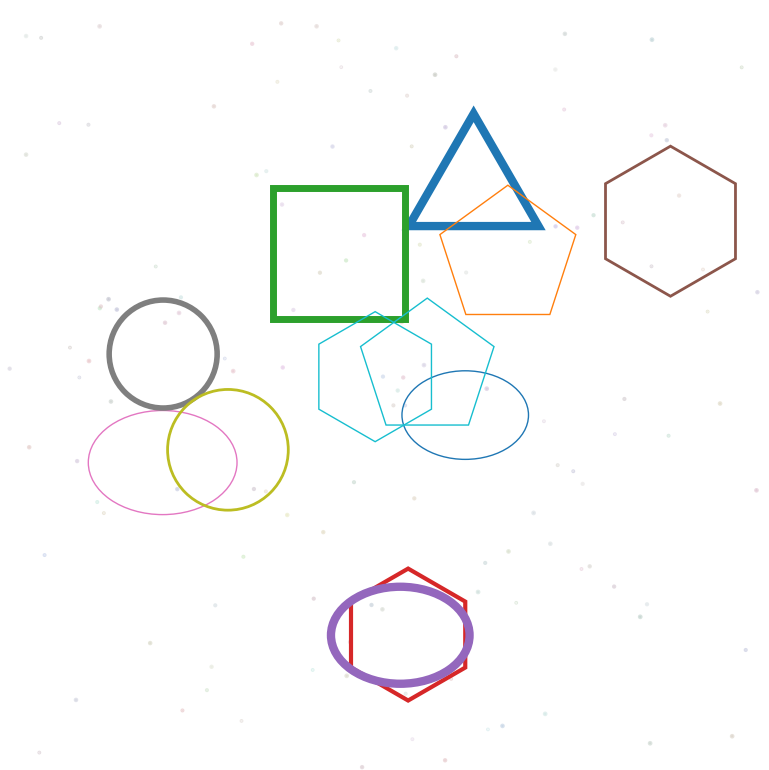[{"shape": "triangle", "thickness": 3, "radius": 0.49, "center": [0.615, 0.755]}, {"shape": "oval", "thickness": 0.5, "radius": 0.41, "center": [0.604, 0.461]}, {"shape": "pentagon", "thickness": 0.5, "radius": 0.46, "center": [0.66, 0.667]}, {"shape": "square", "thickness": 2.5, "radius": 0.43, "center": [0.44, 0.671]}, {"shape": "hexagon", "thickness": 1.5, "radius": 0.43, "center": [0.53, 0.176]}, {"shape": "oval", "thickness": 3, "radius": 0.45, "center": [0.52, 0.175]}, {"shape": "hexagon", "thickness": 1, "radius": 0.49, "center": [0.871, 0.713]}, {"shape": "oval", "thickness": 0.5, "radius": 0.48, "center": [0.211, 0.399]}, {"shape": "circle", "thickness": 2, "radius": 0.35, "center": [0.212, 0.54]}, {"shape": "circle", "thickness": 1, "radius": 0.39, "center": [0.296, 0.416]}, {"shape": "pentagon", "thickness": 0.5, "radius": 0.46, "center": [0.555, 0.522]}, {"shape": "hexagon", "thickness": 0.5, "radius": 0.42, "center": [0.487, 0.511]}]